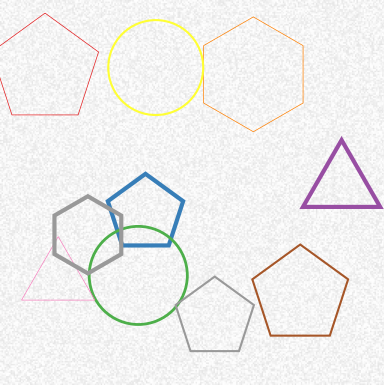[{"shape": "pentagon", "thickness": 0.5, "radius": 0.73, "center": [0.117, 0.82]}, {"shape": "pentagon", "thickness": 3, "radius": 0.51, "center": [0.378, 0.446]}, {"shape": "circle", "thickness": 2, "radius": 0.64, "center": [0.359, 0.285]}, {"shape": "triangle", "thickness": 3, "radius": 0.58, "center": [0.887, 0.52]}, {"shape": "hexagon", "thickness": 0.5, "radius": 0.75, "center": [0.658, 0.807]}, {"shape": "circle", "thickness": 1.5, "radius": 0.62, "center": [0.405, 0.825]}, {"shape": "pentagon", "thickness": 1.5, "radius": 0.65, "center": [0.78, 0.234]}, {"shape": "triangle", "thickness": 0.5, "radius": 0.55, "center": [0.151, 0.276]}, {"shape": "pentagon", "thickness": 1.5, "radius": 0.54, "center": [0.558, 0.175]}, {"shape": "hexagon", "thickness": 3, "radius": 0.5, "center": [0.228, 0.39]}]